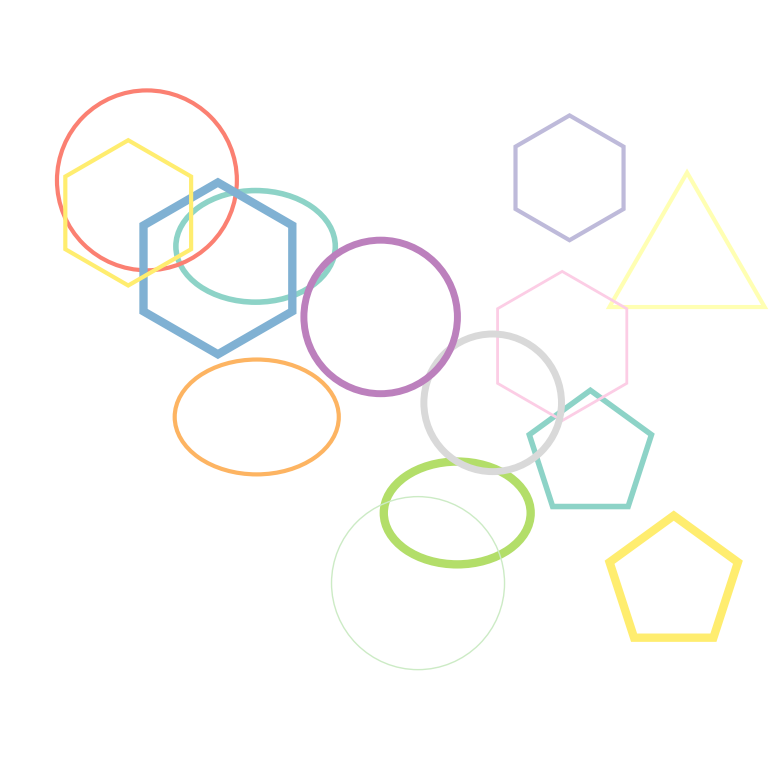[{"shape": "oval", "thickness": 2, "radius": 0.52, "center": [0.332, 0.68]}, {"shape": "pentagon", "thickness": 2, "radius": 0.42, "center": [0.767, 0.41]}, {"shape": "triangle", "thickness": 1.5, "radius": 0.58, "center": [0.892, 0.659]}, {"shape": "hexagon", "thickness": 1.5, "radius": 0.41, "center": [0.74, 0.769]}, {"shape": "circle", "thickness": 1.5, "radius": 0.58, "center": [0.191, 0.766]}, {"shape": "hexagon", "thickness": 3, "radius": 0.56, "center": [0.283, 0.651]}, {"shape": "oval", "thickness": 1.5, "radius": 0.53, "center": [0.333, 0.458]}, {"shape": "oval", "thickness": 3, "radius": 0.48, "center": [0.594, 0.334]}, {"shape": "hexagon", "thickness": 1, "radius": 0.48, "center": [0.73, 0.551]}, {"shape": "circle", "thickness": 2.5, "radius": 0.45, "center": [0.64, 0.477]}, {"shape": "circle", "thickness": 2.5, "radius": 0.5, "center": [0.494, 0.588]}, {"shape": "circle", "thickness": 0.5, "radius": 0.56, "center": [0.543, 0.243]}, {"shape": "hexagon", "thickness": 1.5, "radius": 0.47, "center": [0.167, 0.724]}, {"shape": "pentagon", "thickness": 3, "radius": 0.44, "center": [0.875, 0.243]}]